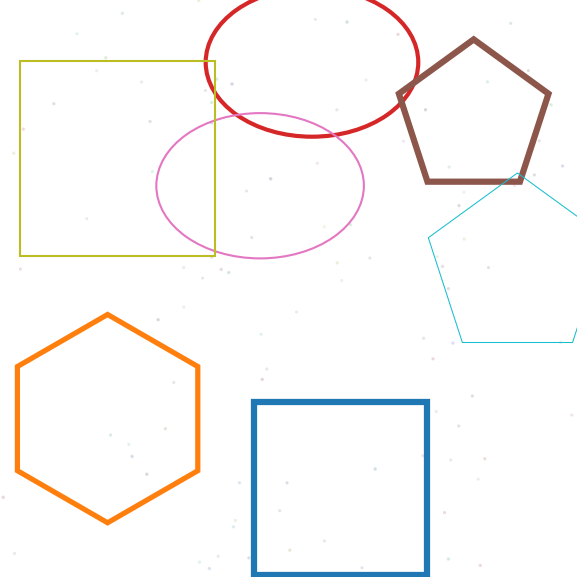[{"shape": "square", "thickness": 3, "radius": 0.75, "center": [0.589, 0.153]}, {"shape": "hexagon", "thickness": 2.5, "radius": 0.9, "center": [0.186, 0.274]}, {"shape": "oval", "thickness": 2, "radius": 0.92, "center": [0.54, 0.891]}, {"shape": "pentagon", "thickness": 3, "radius": 0.68, "center": [0.82, 0.795]}, {"shape": "oval", "thickness": 1, "radius": 0.9, "center": [0.45, 0.677]}, {"shape": "square", "thickness": 1, "radius": 0.84, "center": [0.204, 0.724]}, {"shape": "pentagon", "thickness": 0.5, "radius": 0.81, "center": [0.896, 0.537]}]